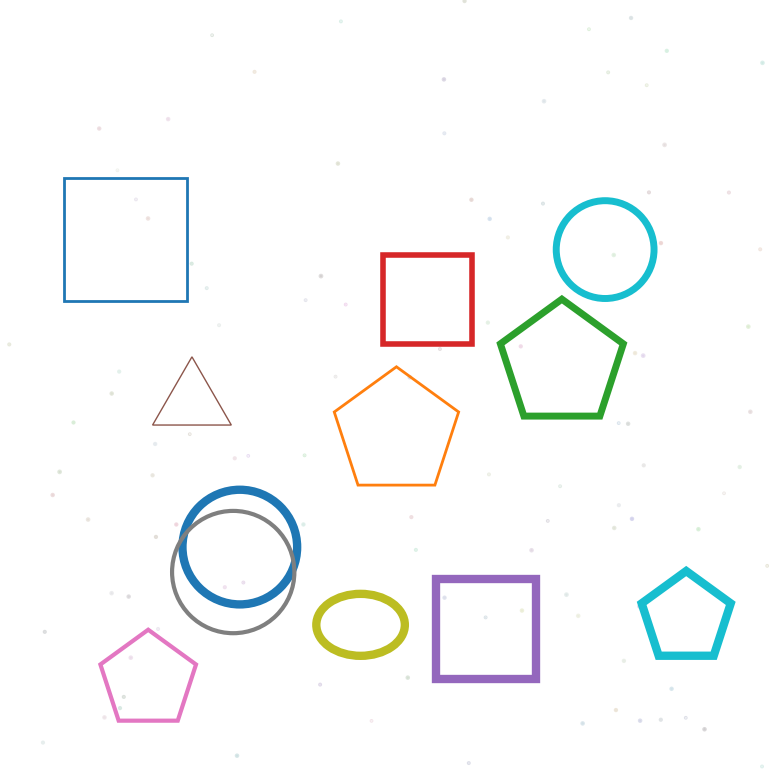[{"shape": "circle", "thickness": 3, "radius": 0.37, "center": [0.311, 0.29]}, {"shape": "square", "thickness": 1, "radius": 0.4, "center": [0.163, 0.689]}, {"shape": "pentagon", "thickness": 1, "radius": 0.42, "center": [0.515, 0.439]}, {"shape": "pentagon", "thickness": 2.5, "radius": 0.42, "center": [0.73, 0.528]}, {"shape": "square", "thickness": 2, "radius": 0.29, "center": [0.555, 0.611]}, {"shape": "square", "thickness": 3, "radius": 0.32, "center": [0.631, 0.183]}, {"shape": "triangle", "thickness": 0.5, "radius": 0.3, "center": [0.249, 0.478]}, {"shape": "pentagon", "thickness": 1.5, "radius": 0.33, "center": [0.192, 0.117]}, {"shape": "circle", "thickness": 1.5, "radius": 0.4, "center": [0.303, 0.257]}, {"shape": "oval", "thickness": 3, "radius": 0.29, "center": [0.468, 0.189]}, {"shape": "pentagon", "thickness": 3, "radius": 0.3, "center": [0.891, 0.198]}, {"shape": "circle", "thickness": 2.5, "radius": 0.32, "center": [0.786, 0.676]}]